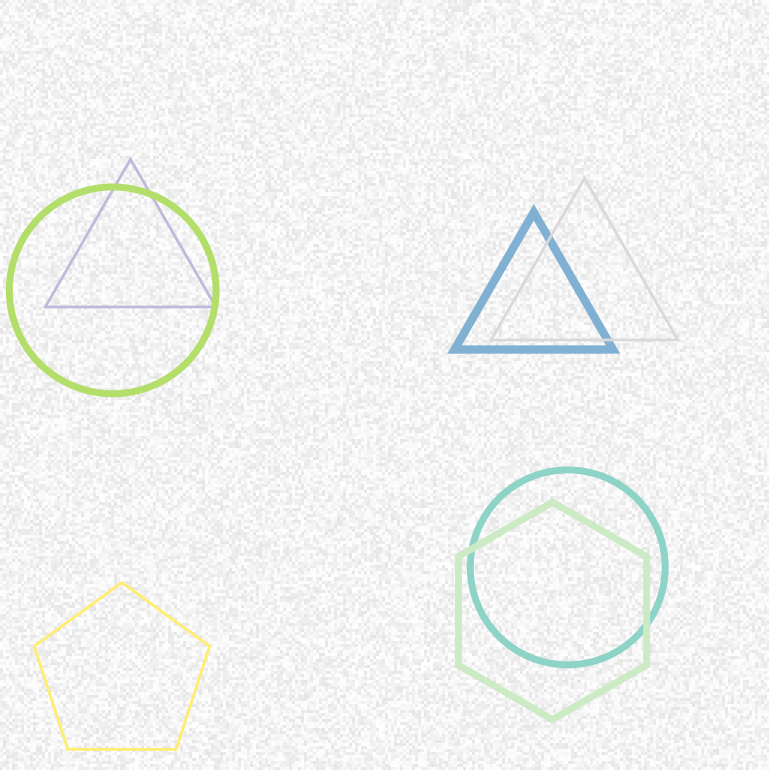[{"shape": "circle", "thickness": 2.5, "radius": 0.63, "center": [0.737, 0.263]}, {"shape": "triangle", "thickness": 1, "radius": 0.64, "center": [0.17, 0.665]}, {"shape": "triangle", "thickness": 3, "radius": 0.59, "center": [0.693, 0.606]}, {"shape": "circle", "thickness": 2.5, "radius": 0.67, "center": [0.146, 0.623]}, {"shape": "triangle", "thickness": 1, "radius": 0.7, "center": [0.759, 0.629]}, {"shape": "hexagon", "thickness": 2.5, "radius": 0.71, "center": [0.718, 0.207]}, {"shape": "pentagon", "thickness": 1, "radius": 0.6, "center": [0.158, 0.124]}]